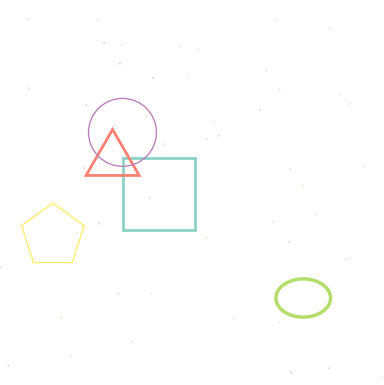[{"shape": "square", "thickness": 2, "radius": 0.47, "center": [0.413, 0.495]}, {"shape": "triangle", "thickness": 2, "radius": 0.4, "center": [0.292, 0.584]}, {"shape": "oval", "thickness": 2.5, "radius": 0.35, "center": [0.788, 0.226]}, {"shape": "circle", "thickness": 1, "radius": 0.44, "center": [0.318, 0.656]}, {"shape": "pentagon", "thickness": 1, "radius": 0.43, "center": [0.137, 0.387]}]